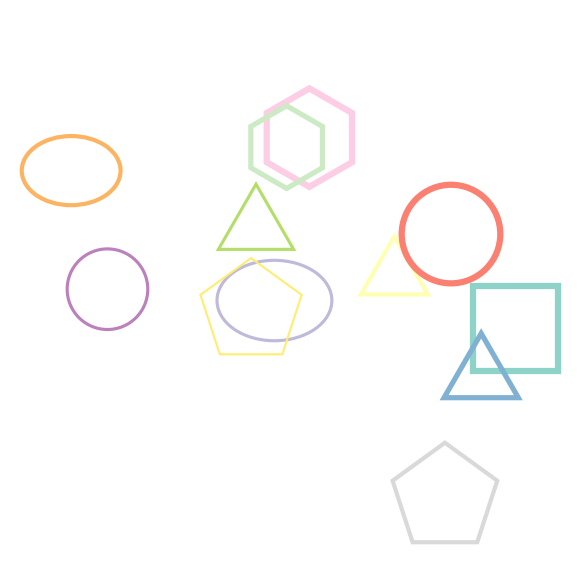[{"shape": "square", "thickness": 3, "radius": 0.37, "center": [0.893, 0.43]}, {"shape": "triangle", "thickness": 2, "radius": 0.33, "center": [0.683, 0.523]}, {"shape": "oval", "thickness": 1.5, "radius": 0.5, "center": [0.475, 0.479]}, {"shape": "circle", "thickness": 3, "radius": 0.43, "center": [0.781, 0.594]}, {"shape": "triangle", "thickness": 2.5, "radius": 0.37, "center": [0.833, 0.348]}, {"shape": "oval", "thickness": 2, "radius": 0.43, "center": [0.123, 0.704]}, {"shape": "triangle", "thickness": 1.5, "radius": 0.38, "center": [0.443, 0.605]}, {"shape": "hexagon", "thickness": 3, "radius": 0.43, "center": [0.536, 0.761]}, {"shape": "pentagon", "thickness": 2, "radius": 0.48, "center": [0.77, 0.137]}, {"shape": "circle", "thickness": 1.5, "radius": 0.35, "center": [0.186, 0.498]}, {"shape": "hexagon", "thickness": 2.5, "radius": 0.36, "center": [0.496, 0.744]}, {"shape": "pentagon", "thickness": 1, "radius": 0.46, "center": [0.435, 0.46]}]